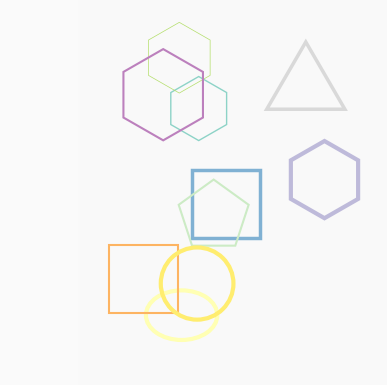[{"shape": "hexagon", "thickness": 1, "radius": 0.42, "center": [0.513, 0.718]}, {"shape": "oval", "thickness": 3, "radius": 0.46, "center": [0.469, 0.181]}, {"shape": "hexagon", "thickness": 3, "radius": 0.5, "center": [0.837, 0.533]}, {"shape": "square", "thickness": 2.5, "radius": 0.44, "center": [0.584, 0.471]}, {"shape": "square", "thickness": 1.5, "radius": 0.44, "center": [0.37, 0.275]}, {"shape": "hexagon", "thickness": 0.5, "radius": 0.46, "center": [0.463, 0.85]}, {"shape": "triangle", "thickness": 2.5, "radius": 0.58, "center": [0.789, 0.774]}, {"shape": "hexagon", "thickness": 1.5, "radius": 0.59, "center": [0.421, 0.754]}, {"shape": "pentagon", "thickness": 1.5, "radius": 0.47, "center": [0.551, 0.439]}, {"shape": "circle", "thickness": 3, "radius": 0.47, "center": [0.509, 0.264]}]